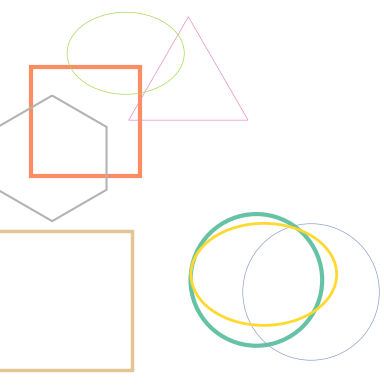[{"shape": "circle", "thickness": 3, "radius": 0.85, "center": [0.666, 0.273]}, {"shape": "square", "thickness": 3, "radius": 0.71, "center": [0.221, 0.685]}, {"shape": "circle", "thickness": 0.5, "radius": 0.89, "center": [0.808, 0.242]}, {"shape": "triangle", "thickness": 0.5, "radius": 0.9, "center": [0.489, 0.777]}, {"shape": "oval", "thickness": 0.5, "radius": 0.76, "center": [0.326, 0.862]}, {"shape": "oval", "thickness": 2, "radius": 0.95, "center": [0.685, 0.287]}, {"shape": "square", "thickness": 2.5, "radius": 0.9, "center": [0.164, 0.219]}, {"shape": "hexagon", "thickness": 1.5, "radius": 0.82, "center": [0.135, 0.589]}]